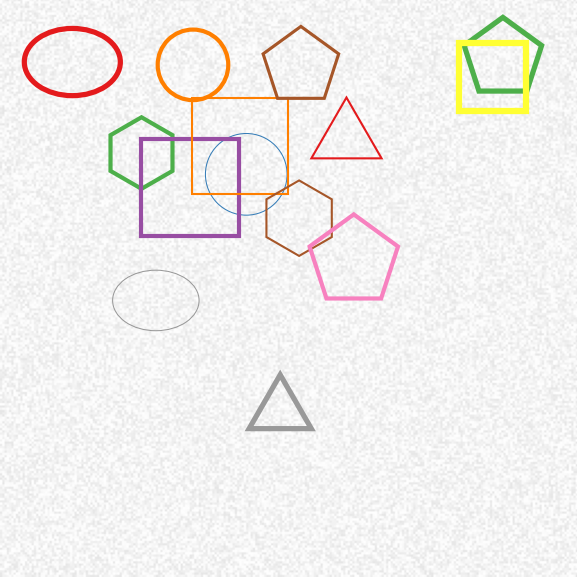[{"shape": "triangle", "thickness": 1, "radius": 0.35, "center": [0.6, 0.76]}, {"shape": "oval", "thickness": 2.5, "radius": 0.42, "center": [0.125, 0.892]}, {"shape": "circle", "thickness": 0.5, "radius": 0.35, "center": [0.426, 0.697]}, {"shape": "pentagon", "thickness": 2.5, "radius": 0.35, "center": [0.871, 0.898]}, {"shape": "hexagon", "thickness": 2, "radius": 0.31, "center": [0.245, 0.734]}, {"shape": "square", "thickness": 2, "radius": 0.42, "center": [0.33, 0.674]}, {"shape": "circle", "thickness": 2, "radius": 0.31, "center": [0.334, 0.887]}, {"shape": "square", "thickness": 1, "radius": 0.42, "center": [0.415, 0.746]}, {"shape": "square", "thickness": 3, "radius": 0.29, "center": [0.853, 0.865]}, {"shape": "hexagon", "thickness": 1, "radius": 0.33, "center": [0.518, 0.621]}, {"shape": "pentagon", "thickness": 1.5, "radius": 0.34, "center": [0.521, 0.885]}, {"shape": "pentagon", "thickness": 2, "radius": 0.4, "center": [0.613, 0.547]}, {"shape": "oval", "thickness": 0.5, "radius": 0.37, "center": [0.27, 0.479]}, {"shape": "triangle", "thickness": 2.5, "radius": 0.31, "center": [0.485, 0.288]}]